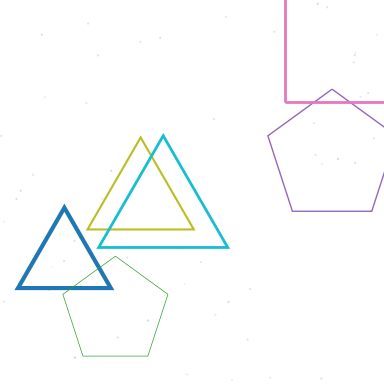[{"shape": "triangle", "thickness": 3, "radius": 0.7, "center": [0.167, 0.321]}, {"shape": "pentagon", "thickness": 0.5, "radius": 0.72, "center": [0.3, 0.191]}, {"shape": "pentagon", "thickness": 1, "radius": 0.88, "center": [0.863, 0.593]}, {"shape": "square", "thickness": 2, "radius": 0.73, "center": [0.886, 0.88]}, {"shape": "triangle", "thickness": 1.5, "radius": 0.8, "center": [0.365, 0.484]}, {"shape": "triangle", "thickness": 2, "radius": 0.97, "center": [0.424, 0.454]}]